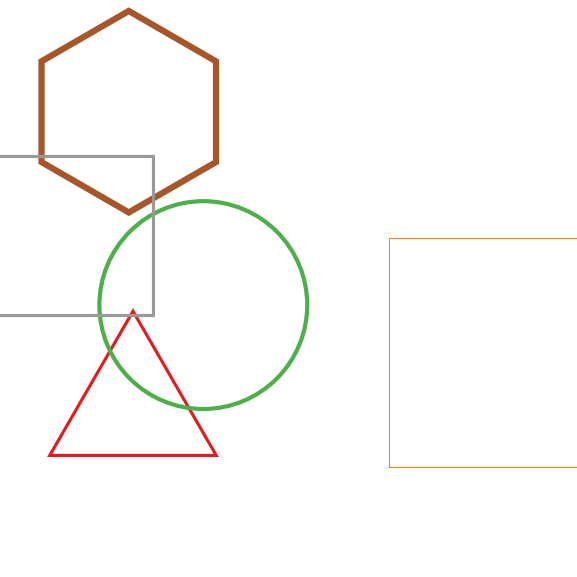[{"shape": "triangle", "thickness": 1.5, "radius": 0.83, "center": [0.23, 0.294]}, {"shape": "circle", "thickness": 2, "radius": 0.9, "center": [0.352, 0.471]}, {"shape": "square", "thickness": 0.5, "radius": 0.99, "center": [0.872, 0.388]}, {"shape": "hexagon", "thickness": 3, "radius": 0.87, "center": [0.223, 0.806]}, {"shape": "square", "thickness": 1.5, "radius": 0.69, "center": [0.128, 0.592]}]